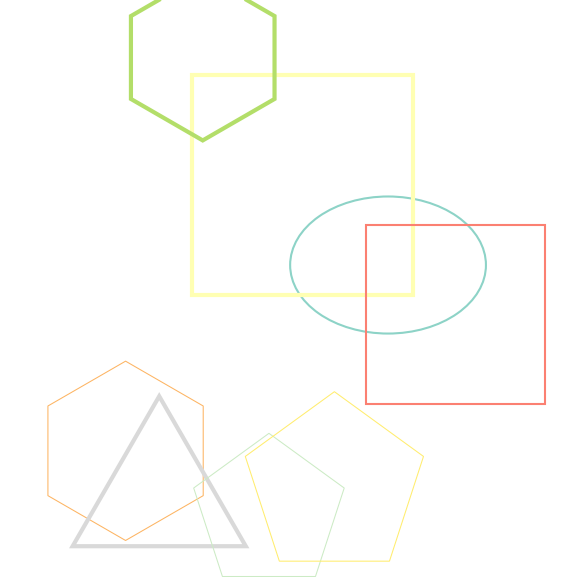[{"shape": "oval", "thickness": 1, "radius": 0.85, "center": [0.672, 0.54]}, {"shape": "square", "thickness": 2, "radius": 0.95, "center": [0.524, 0.679]}, {"shape": "square", "thickness": 1, "radius": 0.78, "center": [0.789, 0.454]}, {"shape": "hexagon", "thickness": 0.5, "radius": 0.78, "center": [0.217, 0.218]}, {"shape": "hexagon", "thickness": 2, "radius": 0.72, "center": [0.351, 0.9]}, {"shape": "triangle", "thickness": 2, "radius": 0.87, "center": [0.276, 0.14]}, {"shape": "pentagon", "thickness": 0.5, "radius": 0.69, "center": [0.466, 0.112]}, {"shape": "pentagon", "thickness": 0.5, "radius": 0.81, "center": [0.579, 0.159]}]